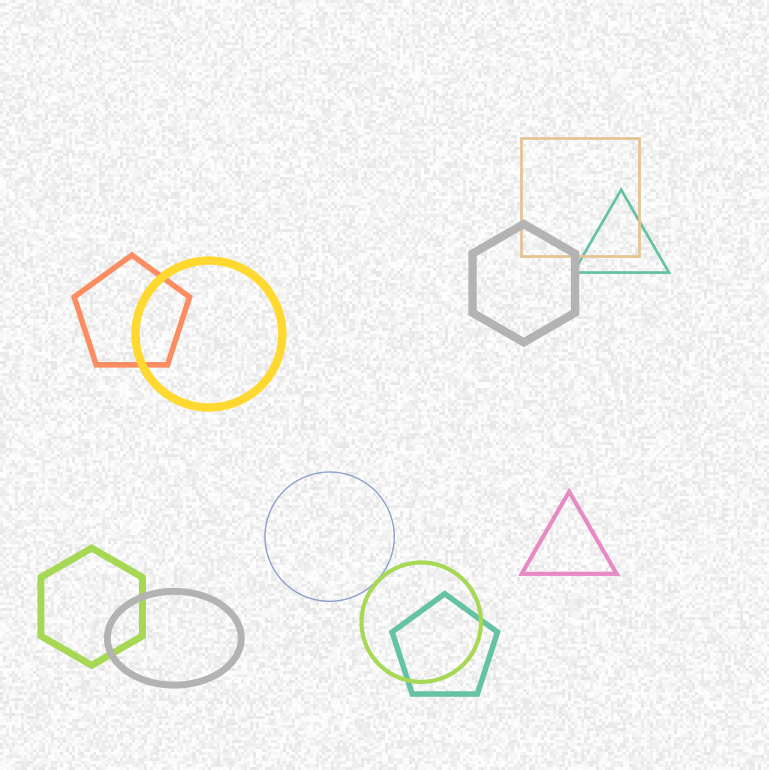[{"shape": "pentagon", "thickness": 2, "radius": 0.36, "center": [0.578, 0.157]}, {"shape": "triangle", "thickness": 1, "radius": 0.36, "center": [0.807, 0.682]}, {"shape": "pentagon", "thickness": 2, "radius": 0.39, "center": [0.171, 0.59]}, {"shape": "circle", "thickness": 0.5, "radius": 0.42, "center": [0.428, 0.303]}, {"shape": "triangle", "thickness": 1.5, "radius": 0.36, "center": [0.739, 0.29]}, {"shape": "hexagon", "thickness": 2.5, "radius": 0.38, "center": [0.119, 0.212]}, {"shape": "circle", "thickness": 1.5, "radius": 0.39, "center": [0.547, 0.192]}, {"shape": "circle", "thickness": 3, "radius": 0.48, "center": [0.271, 0.566]}, {"shape": "square", "thickness": 1, "radius": 0.38, "center": [0.754, 0.744]}, {"shape": "oval", "thickness": 2.5, "radius": 0.43, "center": [0.226, 0.171]}, {"shape": "hexagon", "thickness": 3, "radius": 0.38, "center": [0.68, 0.632]}]